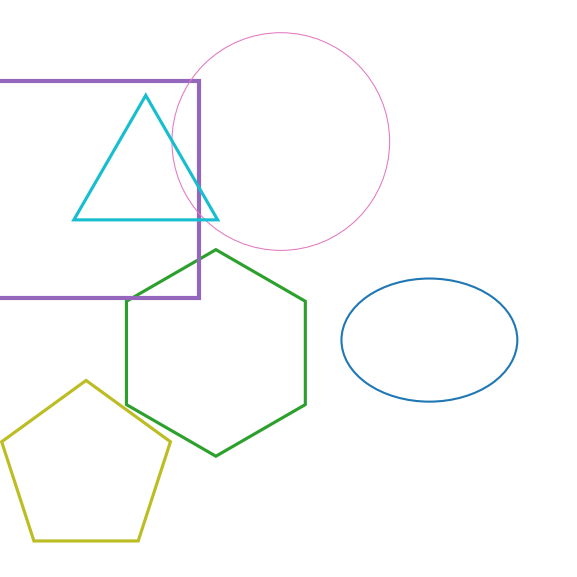[{"shape": "oval", "thickness": 1, "radius": 0.76, "center": [0.744, 0.41]}, {"shape": "hexagon", "thickness": 1.5, "radius": 0.89, "center": [0.374, 0.388]}, {"shape": "square", "thickness": 2, "radius": 0.94, "center": [0.157, 0.671]}, {"shape": "circle", "thickness": 0.5, "radius": 0.94, "center": [0.486, 0.754]}, {"shape": "pentagon", "thickness": 1.5, "radius": 0.77, "center": [0.149, 0.187]}, {"shape": "triangle", "thickness": 1.5, "radius": 0.72, "center": [0.252, 0.69]}]